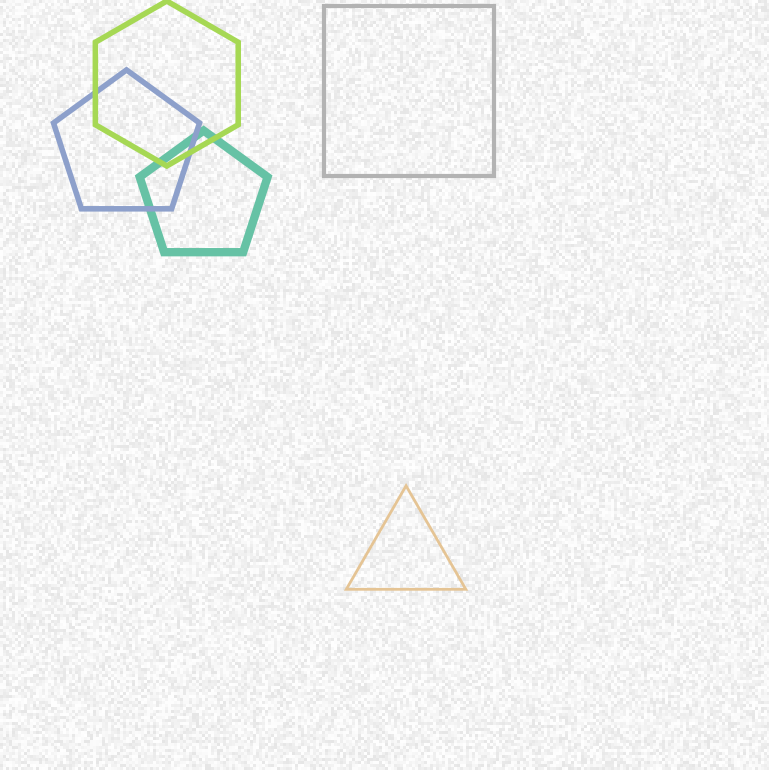[{"shape": "pentagon", "thickness": 3, "radius": 0.44, "center": [0.264, 0.743]}, {"shape": "pentagon", "thickness": 2, "radius": 0.5, "center": [0.164, 0.809]}, {"shape": "hexagon", "thickness": 2, "radius": 0.54, "center": [0.217, 0.892]}, {"shape": "triangle", "thickness": 1, "radius": 0.45, "center": [0.527, 0.279]}, {"shape": "square", "thickness": 1.5, "radius": 0.55, "center": [0.531, 0.882]}]